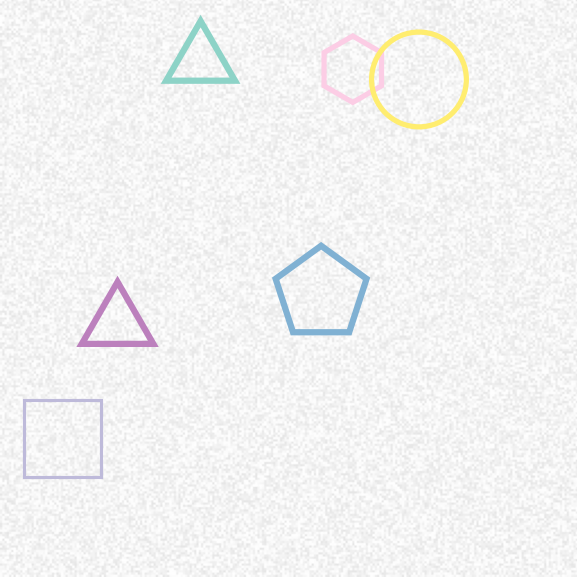[{"shape": "triangle", "thickness": 3, "radius": 0.34, "center": [0.347, 0.894]}, {"shape": "square", "thickness": 1.5, "radius": 0.33, "center": [0.108, 0.24]}, {"shape": "pentagon", "thickness": 3, "radius": 0.41, "center": [0.556, 0.491]}, {"shape": "hexagon", "thickness": 2.5, "radius": 0.29, "center": [0.611, 0.879]}, {"shape": "triangle", "thickness": 3, "radius": 0.36, "center": [0.204, 0.439]}, {"shape": "circle", "thickness": 2.5, "radius": 0.41, "center": [0.725, 0.862]}]